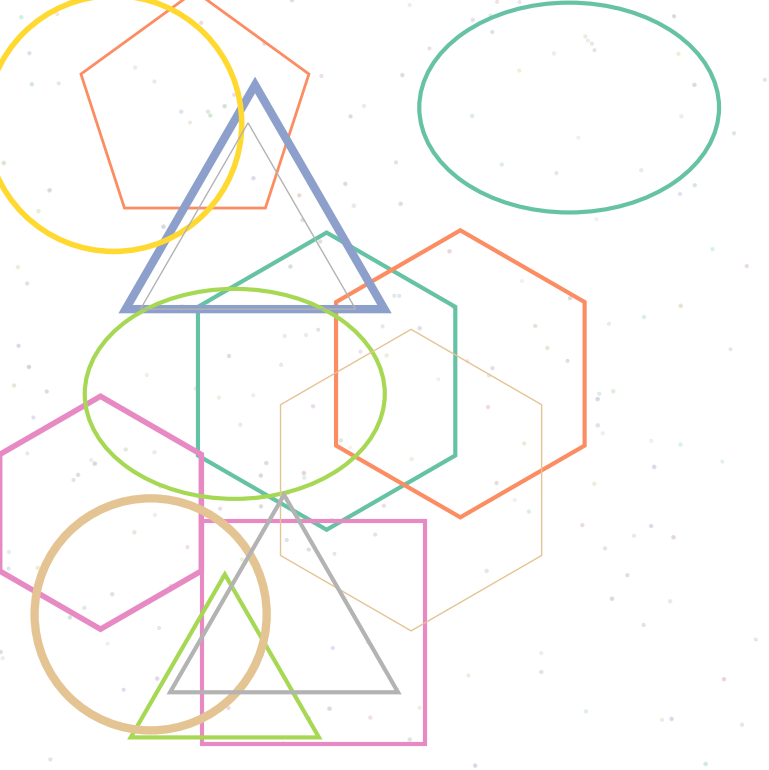[{"shape": "hexagon", "thickness": 1.5, "radius": 0.96, "center": [0.424, 0.505]}, {"shape": "oval", "thickness": 1.5, "radius": 0.97, "center": [0.739, 0.86]}, {"shape": "hexagon", "thickness": 1.5, "radius": 0.93, "center": [0.598, 0.515]}, {"shape": "pentagon", "thickness": 1, "radius": 0.78, "center": [0.253, 0.856]}, {"shape": "triangle", "thickness": 3, "radius": 0.97, "center": [0.331, 0.696]}, {"shape": "square", "thickness": 1.5, "radius": 0.72, "center": [0.407, 0.178]}, {"shape": "hexagon", "thickness": 2, "radius": 0.76, "center": [0.131, 0.334]}, {"shape": "triangle", "thickness": 1.5, "radius": 0.71, "center": [0.292, 0.113]}, {"shape": "oval", "thickness": 1.5, "radius": 0.97, "center": [0.305, 0.488]}, {"shape": "circle", "thickness": 2, "radius": 0.83, "center": [0.148, 0.84]}, {"shape": "hexagon", "thickness": 0.5, "radius": 0.98, "center": [0.534, 0.376]}, {"shape": "circle", "thickness": 3, "radius": 0.75, "center": [0.196, 0.202]}, {"shape": "triangle", "thickness": 1.5, "radius": 0.85, "center": [0.369, 0.186]}, {"shape": "triangle", "thickness": 0.5, "radius": 0.81, "center": [0.322, 0.679]}]